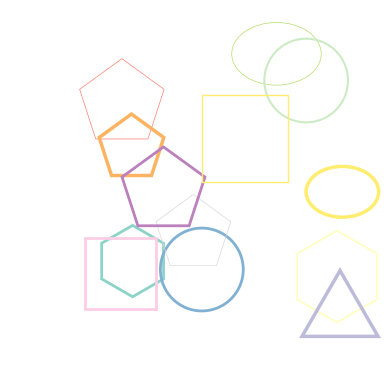[{"shape": "hexagon", "thickness": 2, "radius": 0.46, "center": [0.344, 0.322]}, {"shape": "hexagon", "thickness": 1, "radius": 0.6, "center": [0.875, 0.282]}, {"shape": "triangle", "thickness": 2.5, "radius": 0.57, "center": [0.883, 0.183]}, {"shape": "pentagon", "thickness": 0.5, "radius": 0.58, "center": [0.317, 0.732]}, {"shape": "circle", "thickness": 2, "radius": 0.54, "center": [0.524, 0.3]}, {"shape": "pentagon", "thickness": 2.5, "radius": 0.44, "center": [0.342, 0.616]}, {"shape": "oval", "thickness": 0.5, "radius": 0.58, "center": [0.718, 0.86]}, {"shape": "square", "thickness": 2, "radius": 0.46, "center": [0.314, 0.291]}, {"shape": "pentagon", "thickness": 0.5, "radius": 0.51, "center": [0.502, 0.393]}, {"shape": "pentagon", "thickness": 2, "radius": 0.57, "center": [0.425, 0.505]}, {"shape": "circle", "thickness": 1.5, "radius": 0.54, "center": [0.795, 0.791]}, {"shape": "square", "thickness": 1, "radius": 0.56, "center": [0.636, 0.64]}, {"shape": "oval", "thickness": 2.5, "radius": 0.47, "center": [0.889, 0.502]}]